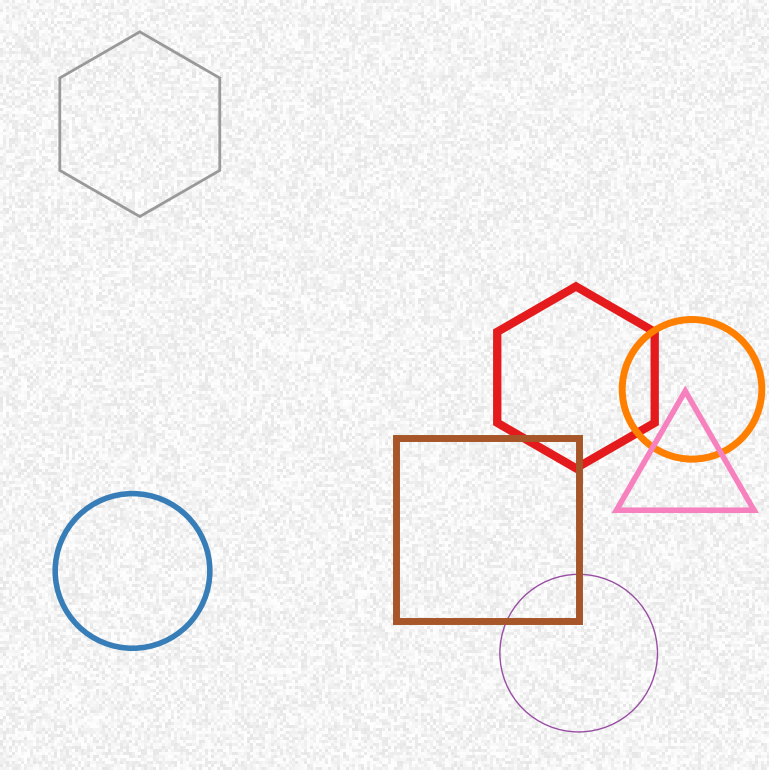[{"shape": "hexagon", "thickness": 3, "radius": 0.59, "center": [0.748, 0.51]}, {"shape": "circle", "thickness": 2, "radius": 0.5, "center": [0.172, 0.259]}, {"shape": "circle", "thickness": 0.5, "radius": 0.51, "center": [0.752, 0.152]}, {"shape": "circle", "thickness": 2.5, "radius": 0.45, "center": [0.899, 0.494]}, {"shape": "square", "thickness": 2.5, "radius": 0.59, "center": [0.633, 0.312]}, {"shape": "triangle", "thickness": 2, "radius": 0.52, "center": [0.89, 0.389]}, {"shape": "hexagon", "thickness": 1, "radius": 0.6, "center": [0.182, 0.839]}]